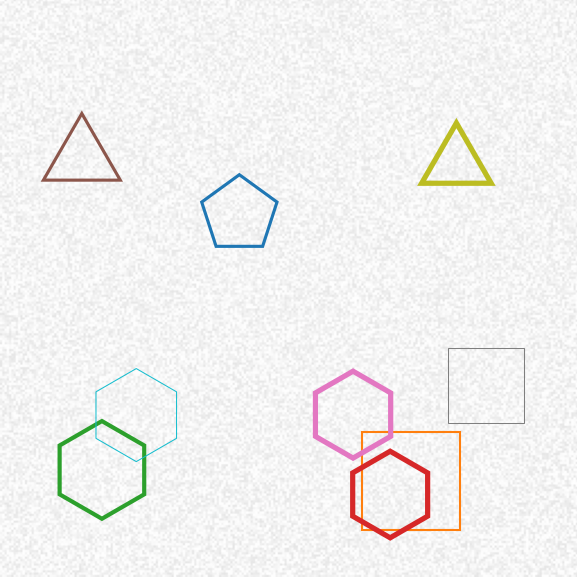[{"shape": "pentagon", "thickness": 1.5, "radius": 0.34, "center": [0.414, 0.628]}, {"shape": "square", "thickness": 1, "radius": 0.43, "center": [0.712, 0.166]}, {"shape": "hexagon", "thickness": 2, "radius": 0.42, "center": [0.176, 0.185]}, {"shape": "hexagon", "thickness": 2.5, "radius": 0.37, "center": [0.676, 0.143]}, {"shape": "triangle", "thickness": 1.5, "radius": 0.38, "center": [0.142, 0.726]}, {"shape": "hexagon", "thickness": 2.5, "radius": 0.38, "center": [0.611, 0.281]}, {"shape": "square", "thickness": 0.5, "radius": 0.33, "center": [0.842, 0.331]}, {"shape": "triangle", "thickness": 2.5, "radius": 0.35, "center": [0.79, 0.717]}, {"shape": "hexagon", "thickness": 0.5, "radius": 0.4, "center": [0.236, 0.28]}]